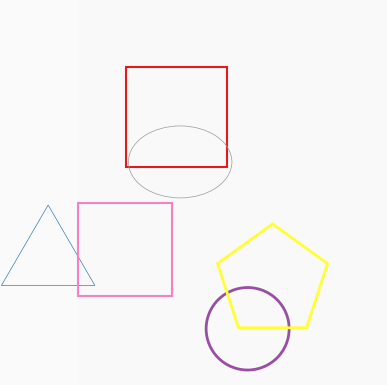[{"shape": "square", "thickness": 1.5, "radius": 0.65, "center": [0.455, 0.697]}, {"shape": "triangle", "thickness": 0.5, "radius": 0.7, "center": [0.124, 0.328]}, {"shape": "circle", "thickness": 2, "radius": 0.54, "center": [0.639, 0.146]}, {"shape": "pentagon", "thickness": 2, "radius": 0.75, "center": [0.703, 0.269]}, {"shape": "square", "thickness": 1.5, "radius": 0.61, "center": [0.323, 0.351]}, {"shape": "oval", "thickness": 0.5, "radius": 0.67, "center": [0.465, 0.579]}]